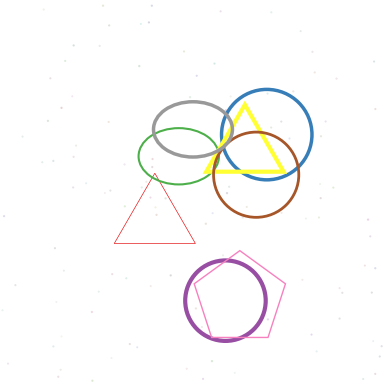[{"shape": "triangle", "thickness": 0.5, "radius": 0.61, "center": [0.402, 0.428]}, {"shape": "circle", "thickness": 2.5, "radius": 0.59, "center": [0.693, 0.65]}, {"shape": "oval", "thickness": 1.5, "radius": 0.52, "center": [0.464, 0.594]}, {"shape": "circle", "thickness": 3, "radius": 0.52, "center": [0.586, 0.219]}, {"shape": "triangle", "thickness": 3, "radius": 0.58, "center": [0.636, 0.612]}, {"shape": "circle", "thickness": 2, "radius": 0.55, "center": [0.665, 0.546]}, {"shape": "pentagon", "thickness": 1, "radius": 0.62, "center": [0.623, 0.224]}, {"shape": "oval", "thickness": 2.5, "radius": 0.51, "center": [0.501, 0.664]}]